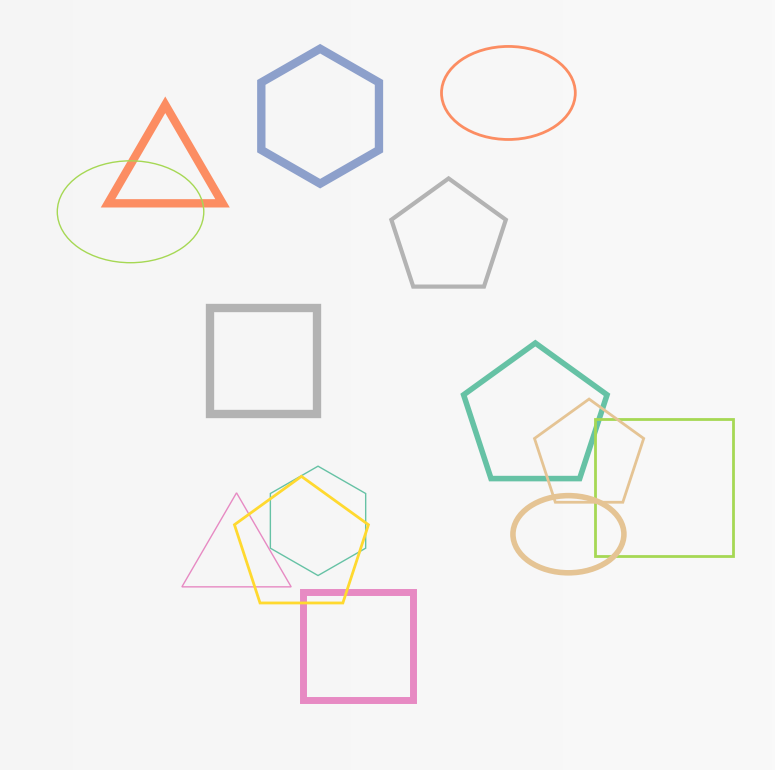[{"shape": "pentagon", "thickness": 2, "radius": 0.49, "center": [0.691, 0.457]}, {"shape": "hexagon", "thickness": 0.5, "radius": 0.36, "center": [0.41, 0.324]}, {"shape": "oval", "thickness": 1, "radius": 0.43, "center": [0.656, 0.879]}, {"shape": "triangle", "thickness": 3, "radius": 0.43, "center": [0.213, 0.779]}, {"shape": "hexagon", "thickness": 3, "radius": 0.44, "center": [0.413, 0.849]}, {"shape": "triangle", "thickness": 0.5, "radius": 0.41, "center": [0.305, 0.279]}, {"shape": "square", "thickness": 2.5, "radius": 0.35, "center": [0.462, 0.161]}, {"shape": "square", "thickness": 1, "radius": 0.44, "center": [0.857, 0.367]}, {"shape": "oval", "thickness": 0.5, "radius": 0.47, "center": [0.168, 0.725]}, {"shape": "pentagon", "thickness": 1, "radius": 0.45, "center": [0.389, 0.29]}, {"shape": "oval", "thickness": 2, "radius": 0.36, "center": [0.733, 0.306]}, {"shape": "pentagon", "thickness": 1, "radius": 0.37, "center": [0.76, 0.408]}, {"shape": "square", "thickness": 3, "radius": 0.35, "center": [0.34, 0.531]}, {"shape": "pentagon", "thickness": 1.5, "radius": 0.39, "center": [0.579, 0.691]}]